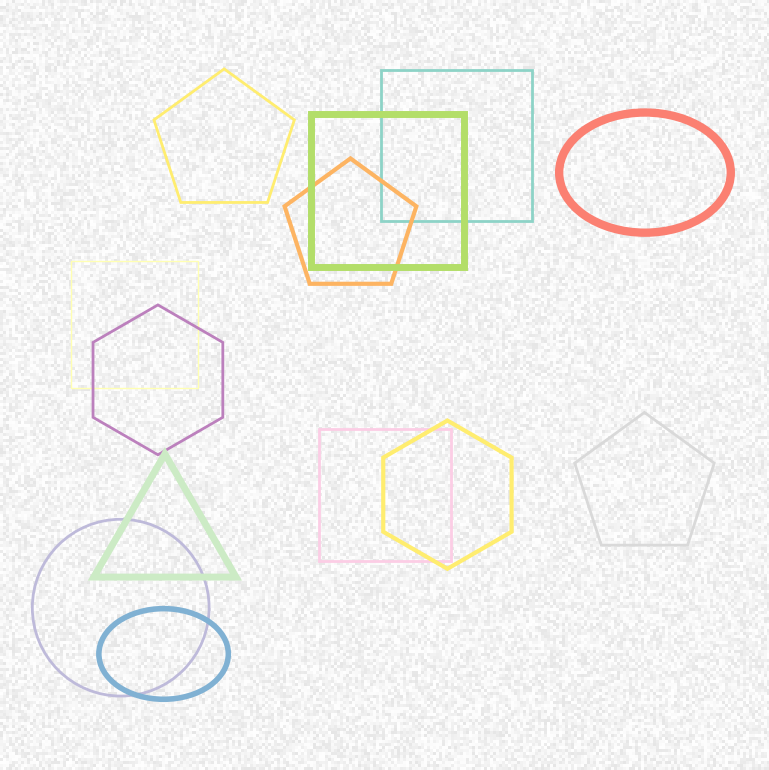[{"shape": "square", "thickness": 1, "radius": 0.49, "center": [0.593, 0.811]}, {"shape": "square", "thickness": 0.5, "radius": 0.41, "center": [0.175, 0.579]}, {"shape": "circle", "thickness": 1, "radius": 0.57, "center": [0.157, 0.211]}, {"shape": "oval", "thickness": 3, "radius": 0.56, "center": [0.838, 0.776]}, {"shape": "oval", "thickness": 2, "radius": 0.42, "center": [0.212, 0.151]}, {"shape": "pentagon", "thickness": 1.5, "radius": 0.45, "center": [0.455, 0.704]}, {"shape": "square", "thickness": 2.5, "radius": 0.5, "center": [0.503, 0.753]}, {"shape": "square", "thickness": 1, "radius": 0.43, "center": [0.5, 0.357]}, {"shape": "pentagon", "thickness": 1, "radius": 0.48, "center": [0.837, 0.369]}, {"shape": "hexagon", "thickness": 1, "radius": 0.49, "center": [0.205, 0.507]}, {"shape": "triangle", "thickness": 2.5, "radius": 0.53, "center": [0.214, 0.304]}, {"shape": "hexagon", "thickness": 1.5, "radius": 0.48, "center": [0.581, 0.358]}, {"shape": "pentagon", "thickness": 1, "radius": 0.48, "center": [0.291, 0.815]}]